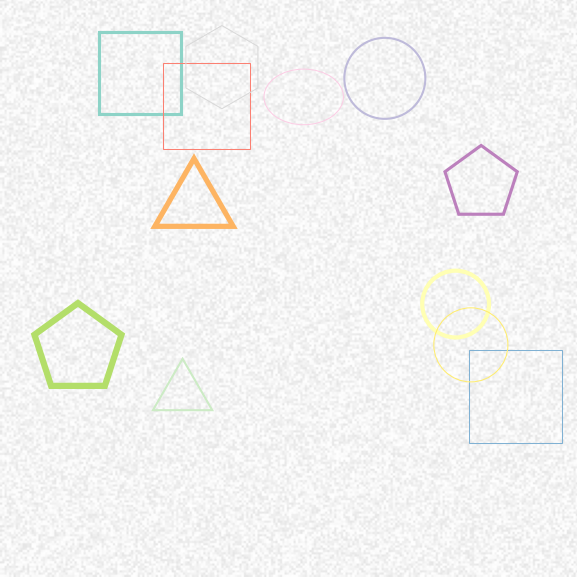[{"shape": "square", "thickness": 1.5, "radius": 0.35, "center": [0.243, 0.873]}, {"shape": "circle", "thickness": 2, "radius": 0.29, "center": [0.789, 0.473]}, {"shape": "circle", "thickness": 1, "radius": 0.35, "center": [0.666, 0.863]}, {"shape": "square", "thickness": 0.5, "radius": 0.38, "center": [0.358, 0.816]}, {"shape": "square", "thickness": 0.5, "radius": 0.4, "center": [0.893, 0.312]}, {"shape": "triangle", "thickness": 2.5, "radius": 0.39, "center": [0.336, 0.646]}, {"shape": "pentagon", "thickness": 3, "radius": 0.4, "center": [0.135, 0.395]}, {"shape": "oval", "thickness": 0.5, "radius": 0.34, "center": [0.526, 0.831]}, {"shape": "hexagon", "thickness": 0.5, "radius": 0.36, "center": [0.384, 0.883]}, {"shape": "pentagon", "thickness": 1.5, "radius": 0.33, "center": [0.833, 0.681]}, {"shape": "triangle", "thickness": 1, "radius": 0.3, "center": [0.316, 0.319]}, {"shape": "circle", "thickness": 0.5, "radius": 0.32, "center": [0.815, 0.402]}]